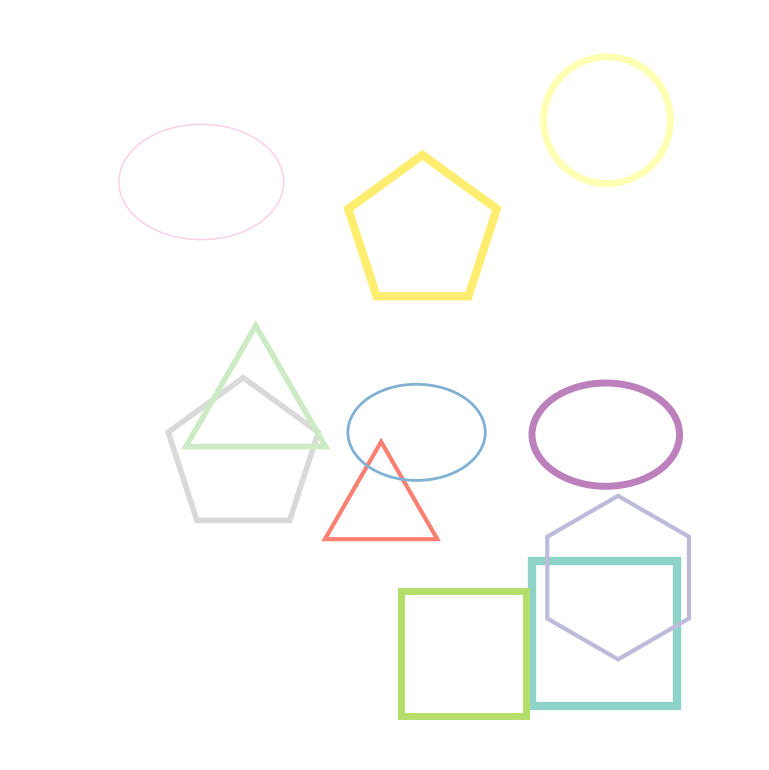[{"shape": "square", "thickness": 3, "radius": 0.47, "center": [0.785, 0.178]}, {"shape": "circle", "thickness": 2.5, "radius": 0.41, "center": [0.788, 0.844]}, {"shape": "hexagon", "thickness": 1.5, "radius": 0.53, "center": [0.803, 0.25]}, {"shape": "triangle", "thickness": 1.5, "radius": 0.42, "center": [0.495, 0.342]}, {"shape": "oval", "thickness": 1, "radius": 0.45, "center": [0.541, 0.439]}, {"shape": "square", "thickness": 2.5, "radius": 0.41, "center": [0.601, 0.151]}, {"shape": "oval", "thickness": 0.5, "radius": 0.54, "center": [0.261, 0.764]}, {"shape": "pentagon", "thickness": 2, "radius": 0.51, "center": [0.316, 0.407]}, {"shape": "oval", "thickness": 2.5, "radius": 0.48, "center": [0.787, 0.436]}, {"shape": "triangle", "thickness": 2, "radius": 0.52, "center": [0.332, 0.472]}, {"shape": "pentagon", "thickness": 3, "radius": 0.51, "center": [0.549, 0.697]}]